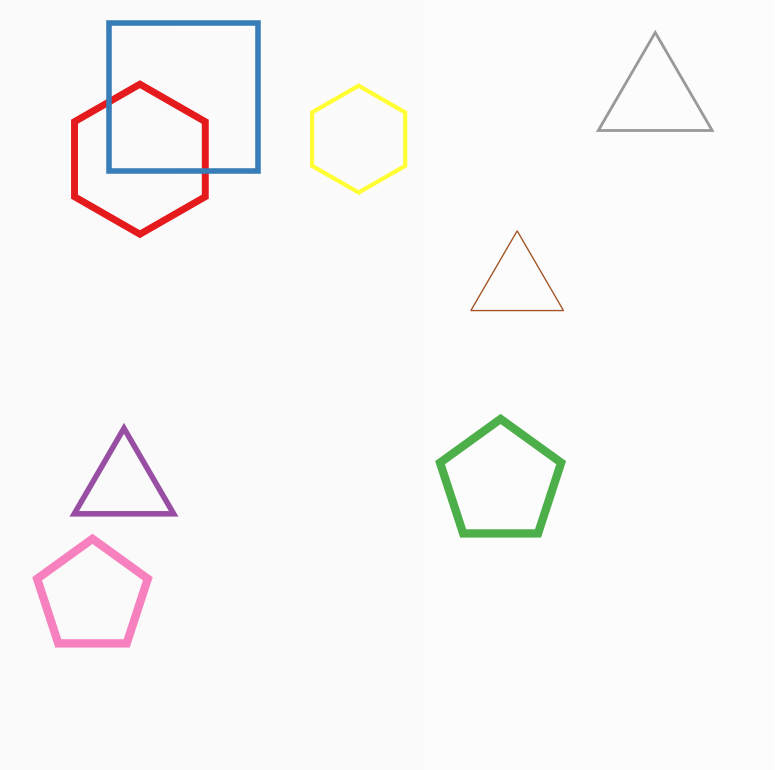[{"shape": "hexagon", "thickness": 2.5, "radius": 0.49, "center": [0.181, 0.793]}, {"shape": "square", "thickness": 2, "radius": 0.48, "center": [0.237, 0.873]}, {"shape": "pentagon", "thickness": 3, "radius": 0.41, "center": [0.646, 0.374]}, {"shape": "triangle", "thickness": 2, "radius": 0.37, "center": [0.16, 0.37]}, {"shape": "hexagon", "thickness": 1.5, "radius": 0.35, "center": [0.463, 0.819]}, {"shape": "triangle", "thickness": 0.5, "radius": 0.35, "center": [0.667, 0.631]}, {"shape": "pentagon", "thickness": 3, "radius": 0.38, "center": [0.119, 0.225]}, {"shape": "triangle", "thickness": 1, "radius": 0.42, "center": [0.845, 0.873]}]